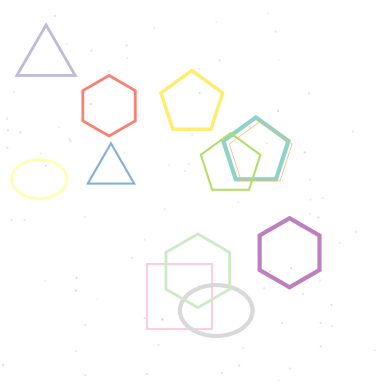[{"shape": "pentagon", "thickness": 3, "radius": 0.44, "center": [0.665, 0.606]}, {"shape": "oval", "thickness": 2, "radius": 0.36, "center": [0.102, 0.535]}, {"shape": "triangle", "thickness": 2, "radius": 0.44, "center": [0.12, 0.848]}, {"shape": "hexagon", "thickness": 2, "radius": 0.39, "center": [0.283, 0.725]}, {"shape": "triangle", "thickness": 1.5, "radius": 0.35, "center": [0.288, 0.558]}, {"shape": "pentagon", "thickness": 0.5, "radius": 0.43, "center": [0.677, 0.6]}, {"shape": "pentagon", "thickness": 1.5, "radius": 0.41, "center": [0.599, 0.573]}, {"shape": "square", "thickness": 1.5, "radius": 0.42, "center": [0.466, 0.229]}, {"shape": "oval", "thickness": 3, "radius": 0.47, "center": [0.562, 0.193]}, {"shape": "hexagon", "thickness": 3, "radius": 0.45, "center": [0.752, 0.344]}, {"shape": "hexagon", "thickness": 2, "radius": 0.48, "center": [0.514, 0.297]}, {"shape": "pentagon", "thickness": 2.5, "radius": 0.42, "center": [0.498, 0.733]}]